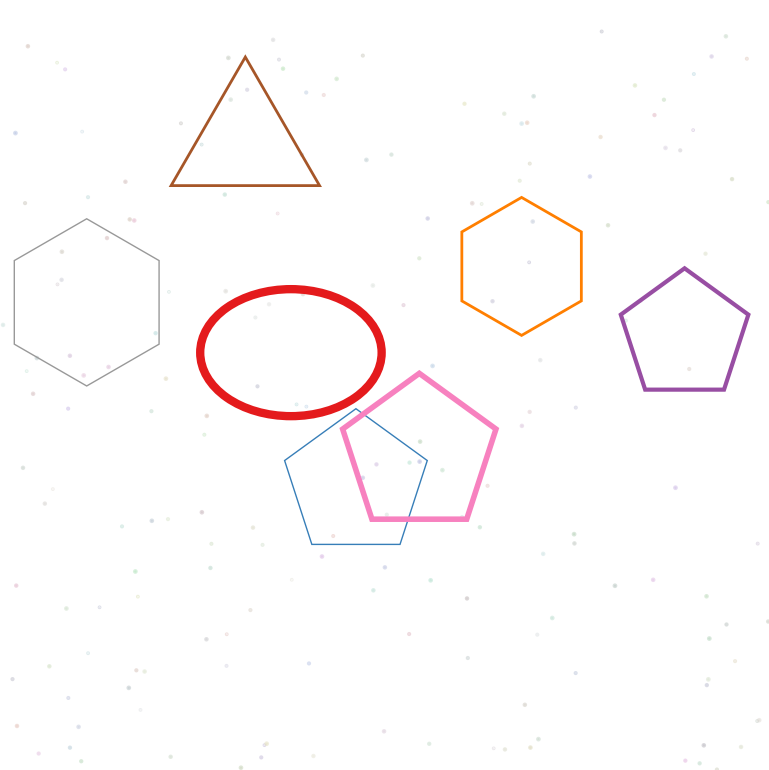[{"shape": "oval", "thickness": 3, "radius": 0.59, "center": [0.378, 0.542]}, {"shape": "pentagon", "thickness": 0.5, "radius": 0.49, "center": [0.462, 0.372]}, {"shape": "pentagon", "thickness": 1.5, "radius": 0.44, "center": [0.889, 0.564]}, {"shape": "hexagon", "thickness": 1, "radius": 0.45, "center": [0.677, 0.654]}, {"shape": "triangle", "thickness": 1, "radius": 0.56, "center": [0.319, 0.815]}, {"shape": "pentagon", "thickness": 2, "radius": 0.52, "center": [0.545, 0.41]}, {"shape": "hexagon", "thickness": 0.5, "radius": 0.54, "center": [0.113, 0.607]}]